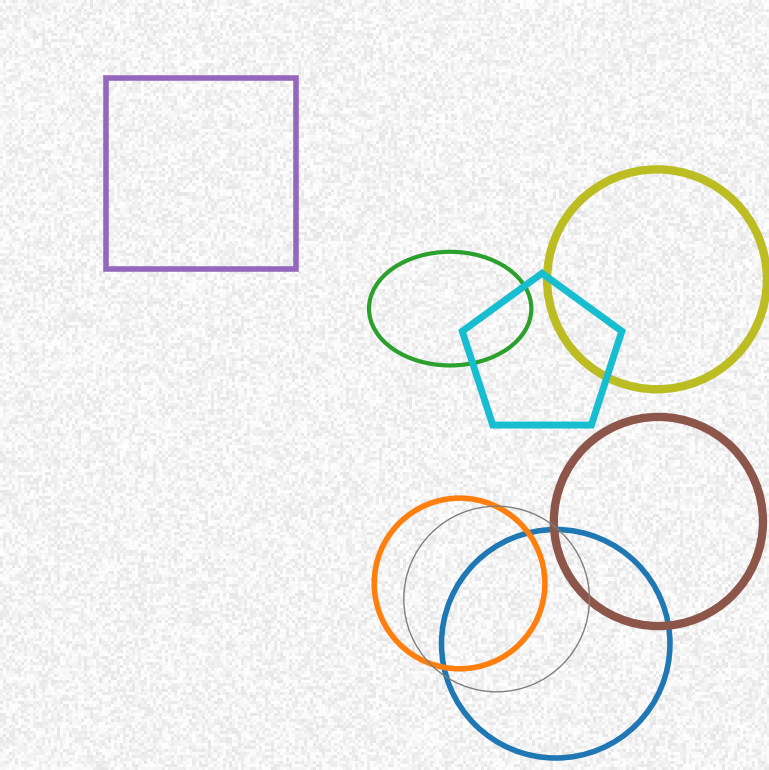[{"shape": "circle", "thickness": 2, "radius": 0.74, "center": [0.722, 0.164]}, {"shape": "circle", "thickness": 2, "radius": 0.55, "center": [0.597, 0.242]}, {"shape": "oval", "thickness": 1.5, "radius": 0.53, "center": [0.585, 0.599]}, {"shape": "square", "thickness": 2, "radius": 0.62, "center": [0.261, 0.775]}, {"shape": "circle", "thickness": 3, "radius": 0.68, "center": [0.855, 0.323]}, {"shape": "circle", "thickness": 0.5, "radius": 0.6, "center": [0.645, 0.222]}, {"shape": "circle", "thickness": 3, "radius": 0.71, "center": [0.853, 0.637]}, {"shape": "pentagon", "thickness": 2.5, "radius": 0.54, "center": [0.704, 0.536]}]